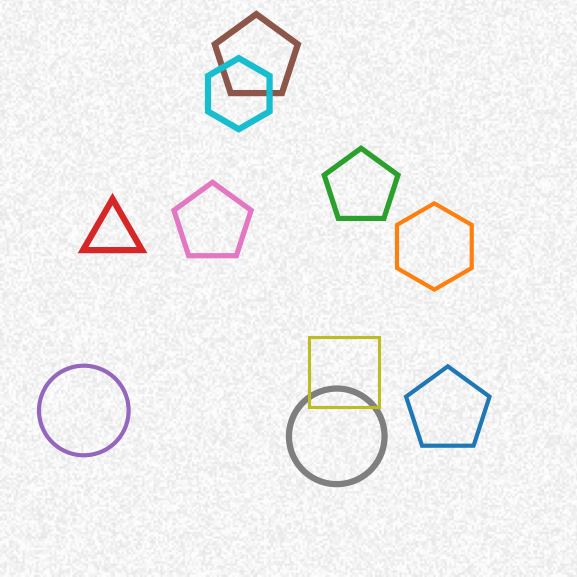[{"shape": "pentagon", "thickness": 2, "radius": 0.38, "center": [0.775, 0.289]}, {"shape": "hexagon", "thickness": 2, "radius": 0.37, "center": [0.752, 0.572]}, {"shape": "pentagon", "thickness": 2.5, "radius": 0.34, "center": [0.625, 0.675]}, {"shape": "triangle", "thickness": 3, "radius": 0.29, "center": [0.195, 0.596]}, {"shape": "circle", "thickness": 2, "radius": 0.39, "center": [0.145, 0.288]}, {"shape": "pentagon", "thickness": 3, "radius": 0.38, "center": [0.444, 0.899]}, {"shape": "pentagon", "thickness": 2.5, "radius": 0.35, "center": [0.368, 0.613]}, {"shape": "circle", "thickness": 3, "radius": 0.41, "center": [0.583, 0.244]}, {"shape": "square", "thickness": 1.5, "radius": 0.3, "center": [0.596, 0.355]}, {"shape": "hexagon", "thickness": 3, "radius": 0.31, "center": [0.413, 0.837]}]